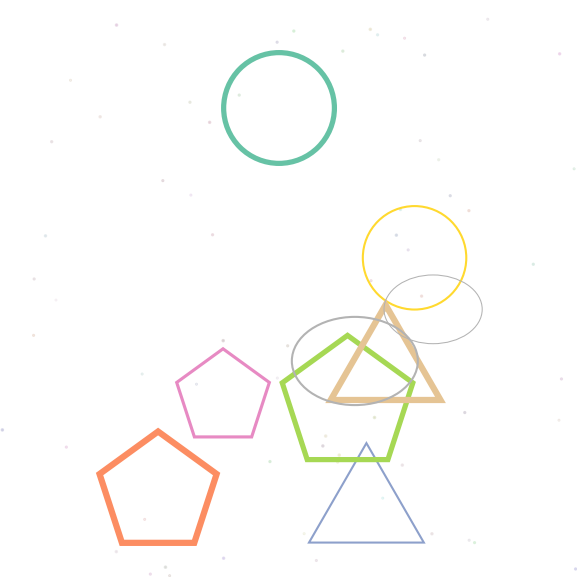[{"shape": "circle", "thickness": 2.5, "radius": 0.48, "center": [0.483, 0.812]}, {"shape": "pentagon", "thickness": 3, "radius": 0.53, "center": [0.274, 0.145]}, {"shape": "triangle", "thickness": 1, "radius": 0.57, "center": [0.634, 0.117]}, {"shape": "pentagon", "thickness": 1.5, "radius": 0.42, "center": [0.386, 0.311]}, {"shape": "pentagon", "thickness": 2.5, "radius": 0.59, "center": [0.602, 0.299]}, {"shape": "circle", "thickness": 1, "radius": 0.45, "center": [0.718, 0.553]}, {"shape": "triangle", "thickness": 3, "radius": 0.55, "center": [0.668, 0.361]}, {"shape": "oval", "thickness": 0.5, "radius": 0.43, "center": [0.75, 0.463]}, {"shape": "oval", "thickness": 1, "radius": 0.55, "center": [0.614, 0.374]}]